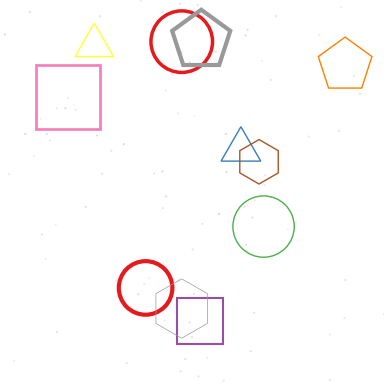[{"shape": "circle", "thickness": 3, "radius": 0.35, "center": [0.378, 0.252]}, {"shape": "circle", "thickness": 2.5, "radius": 0.4, "center": [0.472, 0.892]}, {"shape": "triangle", "thickness": 1, "radius": 0.3, "center": [0.626, 0.611]}, {"shape": "circle", "thickness": 1, "radius": 0.4, "center": [0.685, 0.412]}, {"shape": "square", "thickness": 1.5, "radius": 0.3, "center": [0.519, 0.165]}, {"shape": "pentagon", "thickness": 1, "radius": 0.37, "center": [0.896, 0.83]}, {"shape": "triangle", "thickness": 1, "radius": 0.29, "center": [0.245, 0.882]}, {"shape": "hexagon", "thickness": 1, "radius": 0.29, "center": [0.673, 0.58]}, {"shape": "square", "thickness": 2, "radius": 0.41, "center": [0.177, 0.749]}, {"shape": "pentagon", "thickness": 3, "radius": 0.4, "center": [0.523, 0.895]}, {"shape": "hexagon", "thickness": 0.5, "radius": 0.39, "center": [0.472, 0.199]}]